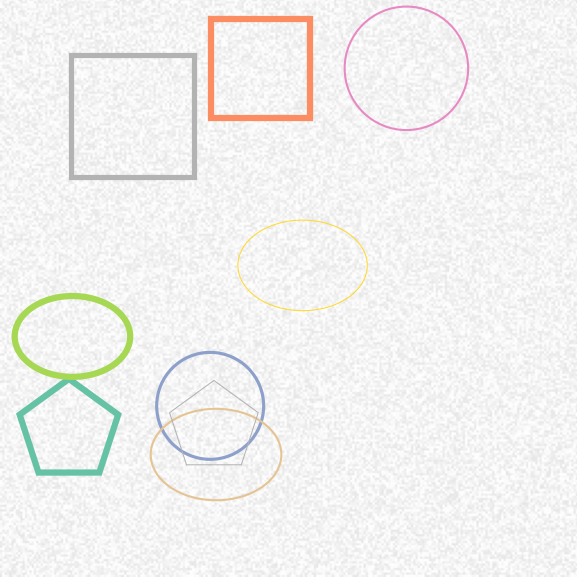[{"shape": "pentagon", "thickness": 3, "radius": 0.45, "center": [0.119, 0.253]}, {"shape": "square", "thickness": 3, "radius": 0.43, "center": [0.451, 0.881]}, {"shape": "circle", "thickness": 1.5, "radius": 0.46, "center": [0.364, 0.296]}, {"shape": "circle", "thickness": 1, "radius": 0.53, "center": [0.704, 0.881]}, {"shape": "oval", "thickness": 3, "radius": 0.5, "center": [0.125, 0.417]}, {"shape": "oval", "thickness": 0.5, "radius": 0.56, "center": [0.524, 0.54]}, {"shape": "oval", "thickness": 1, "radius": 0.57, "center": [0.374, 0.212]}, {"shape": "pentagon", "thickness": 0.5, "radius": 0.4, "center": [0.37, 0.26]}, {"shape": "square", "thickness": 2.5, "radius": 0.53, "center": [0.229, 0.798]}]